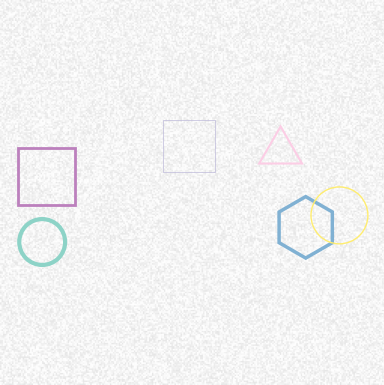[{"shape": "circle", "thickness": 3, "radius": 0.3, "center": [0.11, 0.371]}, {"shape": "square", "thickness": 0.5, "radius": 0.34, "center": [0.49, 0.621]}, {"shape": "hexagon", "thickness": 2.5, "radius": 0.4, "center": [0.794, 0.41]}, {"shape": "triangle", "thickness": 1.5, "radius": 0.32, "center": [0.729, 0.607]}, {"shape": "square", "thickness": 2, "radius": 0.37, "center": [0.122, 0.543]}, {"shape": "circle", "thickness": 1, "radius": 0.37, "center": [0.882, 0.441]}]